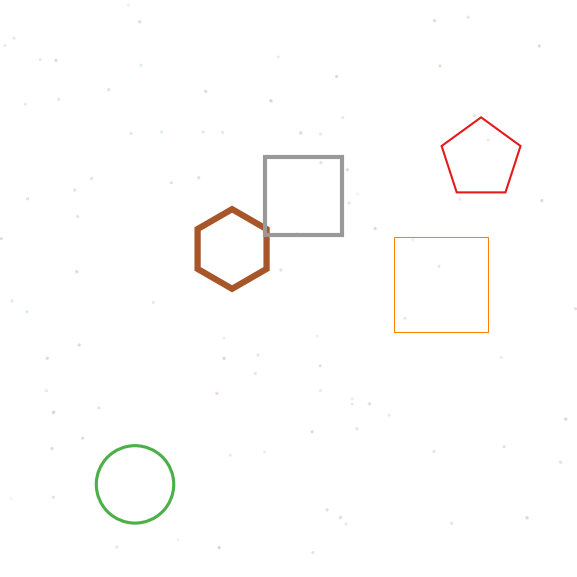[{"shape": "pentagon", "thickness": 1, "radius": 0.36, "center": [0.833, 0.724]}, {"shape": "circle", "thickness": 1.5, "radius": 0.34, "center": [0.234, 0.16]}, {"shape": "square", "thickness": 0.5, "radius": 0.41, "center": [0.763, 0.507]}, {"shape": "hexagon", "thickness": 3, "radius": 0.34, "center": [0.402, 0.568]}, {"shape": "square", "thickness": 2, "radius": 0.34, "center": [0.526, 0.659]}]